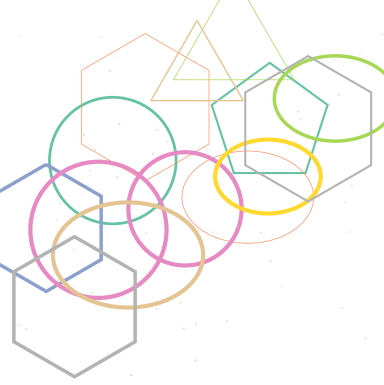[{"shape": "circle", "thickness": 2, "radius": 0.82, "center": [0.293, 0.583]}, {"shape": "pentagon", "thickness": 1.5, "radius": 0.79, "center": [0.7, 0.679]}, {"shape": "hexagon", "thickness": 0.5, "radius": 0.96, "center": [0.377, 0.721]}, {"shape": "oval", "thickness": 0.5, "radius": 0.86, "center": [0.644, 0.488]}, {"shape": "hexagon", "thickness": 2.5, "radius": 0.82, "center": [0.12, 0.408]}, {"shape": "circle", "thickness": 3, "radius": 0.74, "center": [0.481, 0.458]}, {"shape": "circle", "thickness": 3, "radius": 0.88, "center": [0.256, 0.403]}, {"shape": "triangle", "thickness": 0.5, "radius": 0.91, "center": [0.607, 0.883]}, {"shape": "oval", "thickness": 2.5, "radius": 0.79, "center": [0.871, 0.744]}, {"shape": "oval", "thickness": 3, "radius": 0.69, "center": [0.696, 0.541]}, {"shape": "oval", "thickness": 3, "radius": 0.98, "center": [0.333, 0.338]}, {"shape": "triangle", "thickness": 1, "radius": 0.69, "center": [0.512, 0.808]}, {"shape": "hexagon", "thickness": 1.5, "radius": 0.94, "center": [0.801, 0.666]}, {"shape": "hexagon", "thickness": 2.5, "radius": 0.91, "center": [0.194, 0.203]}]